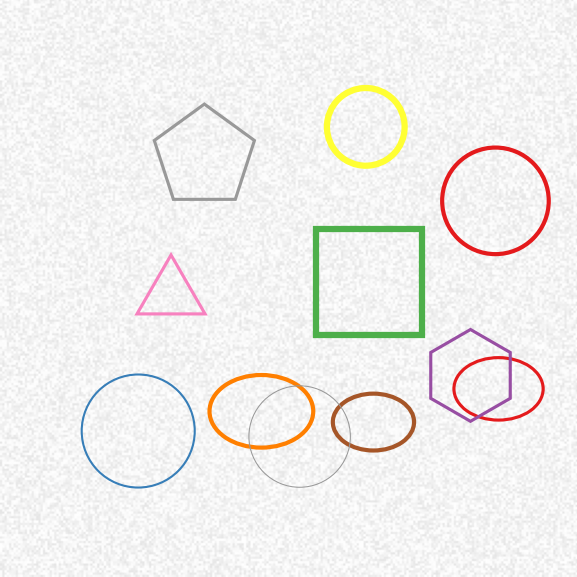[{"shape": "oval", "thickness": 1.5, "radius": 0.39, "center": [0.863, 0.326]}, {"shape": "circle", "thickness": 2, "radius": 0.46, "center": [0.858, 0.651]}, {"shape": "circle", "thickness": 1, "radius": 0.49, "center": [0.239, 0.253]}, {"shape": "square", "thickness": 3, "radius": 0.46, "center": [0.639, 0.51]}, {"shape": "hexagon", "thickness": 1.5, "radius": 0.4, "center": [0.815, 0.349]}, {"shape": "oval", "thickness": 2, "radius": 0.45, "center": [0.453, 0.287]}, {"shape": "circle", "thickness": 3, "radius": 0.34, "center": [0.633, 0.779]}, {"shape": "oval", "thickness": 2, "radius": 0.35, "center": [0.647, 0.268]}, {"shape": "triangle", "thickness": 1.5, "radius": 0.34, "center": [0.296, 0.49]}, {"shape": "pentagon", "thickness": 1.5, "radius": 0.46, "center": [0.354, 0.728]}, {"shape": "circle", "thickness": 0.5, "radius": 0.44, "center": [0.519, 0.243]}]